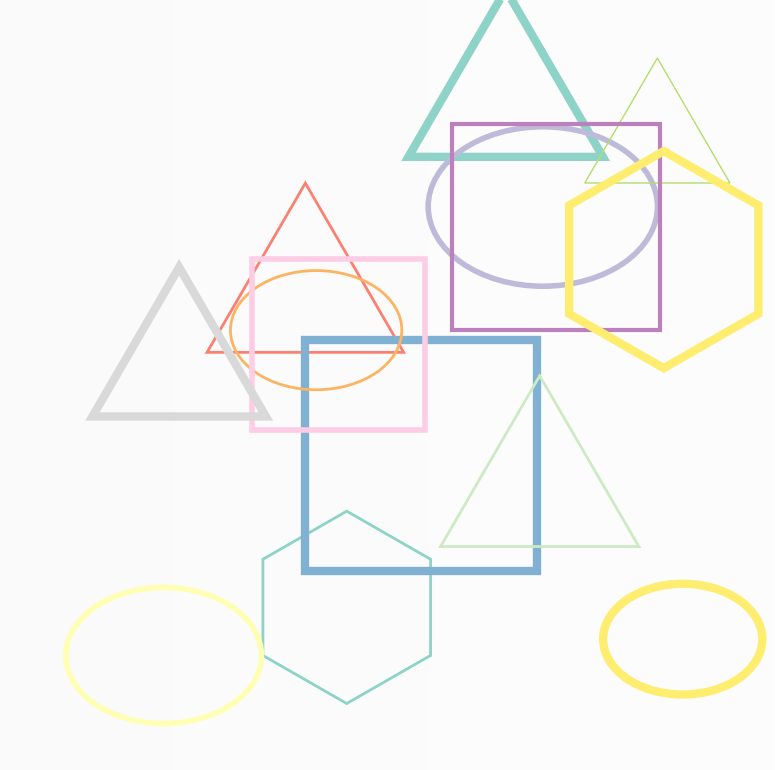[{"shape": "hexagon", "thickness": 1, "radius": 0.62, "center": [0.447, 0.211]}, {"shape": "triangle", "thickness": 3, "radius": 0.72, "center": [0.652, 0.869]}, {"shape": "oval", "thickness": 2, "radius": 0.63, "center": [0.211, 0.149]}, {"shape": "oval", "thickness": 2, "radius": 0.74, "center": [0.7, 0.732]}, {"shape": "triangle", "thickness": 1, "radius": 0.73, "center": [0.394, 0.616]}, {"shape": "square", "thickness": 3, "radius": 0.75, "center": [0.543, 0.408]}, {"shape": "oval", "thickness": 1, "radius": 0.55, "center": [0.408, 0.571]}, {"shape": "triangle", "thickness": 0.5, "radius": 0.54, "center": [0.848, 0.816]}, {"shape": "square", "thickness": 2, "radius": 0.56, "center": [0.437, 0.553]}, {"shape": "triangle", "thickness": 3, "radius": 0.65, "center": [0.231, 0.524]}, {"shape": "square", "thickness": 1.5, "radius": 0.67, "center": [0.717, 0.705]}, {"shape": "triangle", "thickness": 1, "radius": 0.74, "center": [0.696, 0.364]}, {"shape": "hexagon", "thickness": 3, "radius": 0.7, "center": [0.856, 0.663]}, {"shape": "oval", "thickness": 3, "radius": 0.51, "center": [0.881, 0.17]}]